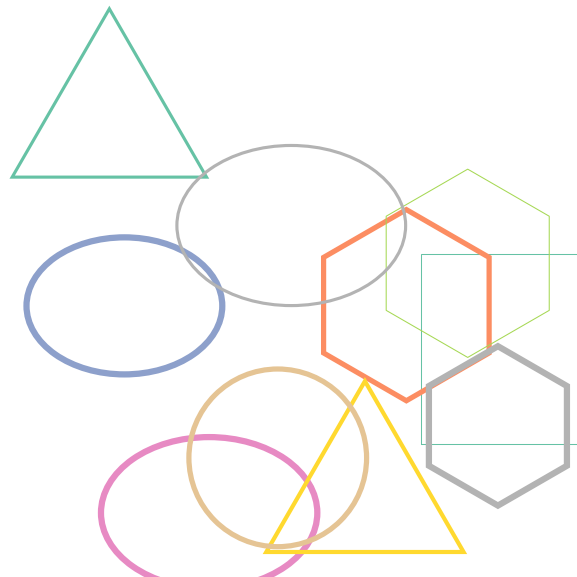[{"shape": "square", "thickness": 0.5, "radius": 0.82, "center": [0.894, 0.395]}, {"shape": "triangle", "thickness": 1.5, "radius": 0.97, "center": [0.189, 0.79]}, {"shape": "hexagon", "thickness": 2.5, "radius": 0.83, "center": [0.704, 0.471]}, {"shape": "oval", "thickness": 3, "radius": 0.85, "center": [0.215, 0.469]}, {"shape": "oval", "thickness": 3, "radius": 0.94, "center": [0.362, 0.111]}, {"shape": "hexagon", "thickness": 0.5, "radius": 0.82, "center": [0.81, 0.543]}, {"shape": "triangle", "thickness": 2, "radius": 0.99, "center": [0.632, 0.142]}, {"shape": "circle", "thickness": 2.5, "radius": 0.77, "center": [0.481, 0.206]}, {"shape": "oval", "thickness": 1.5, "radius": 0.99, "center": [0.504, 0.609]}, {"shape": "hexagon", "thickness": 3, "radius": 0.69, "center": [0.862, 0.262]}]